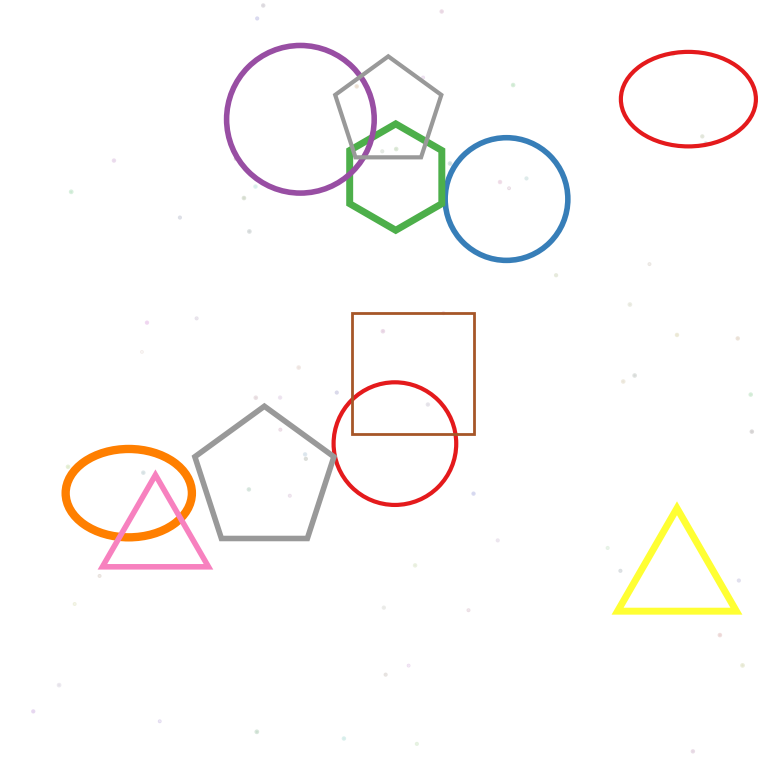[{"shape": "circle", "thickness": 1.5, "radius": 0.4, "center": [0.513, 0.424]}, {"shape": "oval", "thickness": 1.5, "radius": 0.44, "center": [0.894, 0.871]}, {"shape": "circle", "thickness": 2, "radius": 0.4, "center": [0.658, 0.742]}, {"shape": "hexagon", "thickness": 2.5, "radius": 0.35, "center": [0.514, 0.77]}, {"shape": "circle", "thickness": 2, "radius": 0.48, "center": [0.39, 0.845]}, {"shape": "oval", "thickness": 3, "radius": 0.41, "center": [0.167, 0.36]}, {"shape": "triangle", "thickness": 2.5, "radius": 0.45, "center": [0.879, 0.251]}, {"shape": "square", "thickness": 1, "radius": 0.39, "center": [0.536, 0.515]}, {"shape": "triangle", "thickness": 2, "radius": 0.4, "center": [0.202, 0.304]}, {"shape": "pentagon", "thickness": 1.5, "radius": 0.36, "center": [0.504, 0.854]}, {"shape": "pentagon", "thickness": 2, "radius": 0.47, "center": [0.343, 0.377]}]